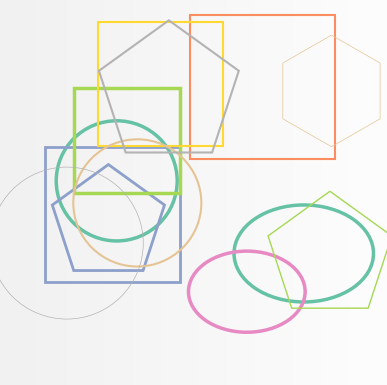[{"shape": "oval", "thickness": 2.5, "radius": 0.9, "center": [0.784, 0.342]}, {"shape": "circle", "thickness": 2.5, "radius": 0.78, "center": [0.301, 0.53]}, {"shape": "square", "thickness": 1.5, "radius": 0.94, "center": [0.678, 0.773]}, {"shape": "pentagon", "thickness": 2, "radius": 0.76, "center": [0.28, 0.42]}, {"shape": "square", "thickness": 2, "radius": 0.87, "center": [0.291, 0.443]}, {"shape": "oval", "thickness": 2.5, "radius": 0.75, "center": [0.637, 0.242]}, {"shape": "square", "thickness": 2.5, "radius": 0.68, "center": [0.328, 0.634]}, {"shape": "pentagon", "thickness": 1, "radius": 0.84, "center": [0.851, 0.335]}, {"shape": "square", "thickness": 1.5, "radius": 0.81, "center": [0.414, 0.782]}, {"shape": "hexagon", "thickness": 0.5, "radius": 0.72, "center": [0.855, 0.764]}, {"shape": "circle", "thickness": 1.5, "radius": 0.83, "center": [0.354, 0.473]}, {"shape": "pentagon", "thickness": 1.5, "radius": 0.95, "center": [0.436, 0.757]}, {"shape": "circle", "thickness": 0.5, "radius": 0.99, "center": [0.172, 0.369]}]